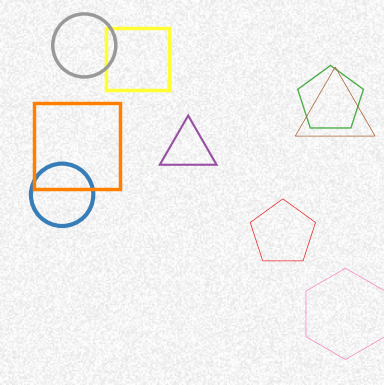[{"shape": "pentagon", "thickness": 0.5, "radius": 0.45, "center": [0.735, 0.395]}, {"shape": "circle", "thickness": 3, "radius": 0.4, "center": [0.161, 0.494]}, {"shape": "pentagon", "thickness": 1, "radius": 0.45, "center": [0.859, 0.74]}, {"shape": "triangle", "thickness": 1.5, "radius": 0.43, "center": [0.489, 0.615]}, {"shape": "square", "thickness": 2.5, "radius": 0.56, "center": [0.2, 0.622]}, {"shape": "square", "thickness": 2.5, "radius": 0.4, "center": [0.357, 0.848]}, {"shape": "triangle", "thickness": 0.5, "radius": 0.6, "center": [0.871, 0.706]}, {"shape": "hexagon", "thickness": 0.5, "radius": 0.59, "center": [0.897, 0.185]}, {"shape": "circle", "thickness": 2.5, "radius": 0.41, "center": [0.219, 0.882]}]